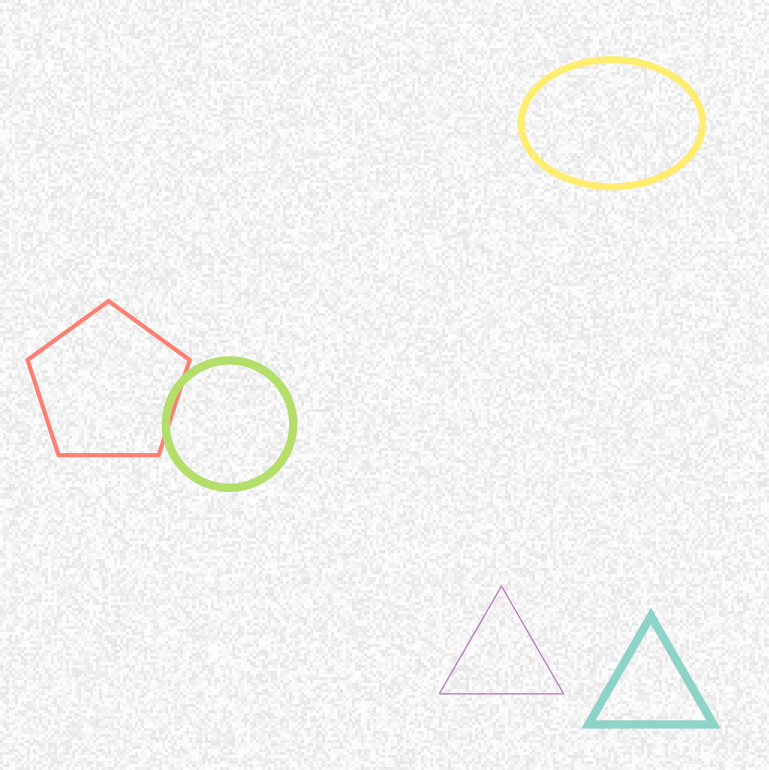[{"shape": "triangle", "thickness": 3, "radius": 0.47, "center": [0.845, 0.106]}, {"shape": "pentagon", "thickness": 1.5, "radius": 0.55, "center": [0.141, 0.498]}, {"shape": "circle", "thickness": 3, "radius": 0.41, "center": [0.298, 0.449]}, {"shape": "triangle", "thickness": 0.5, "radius": 0.47, "center": [0.651, 0.146]}, {"shape": "oval", "thickness": 2.5, "radius": 0.59, "center": [0.795, 0.84]}]